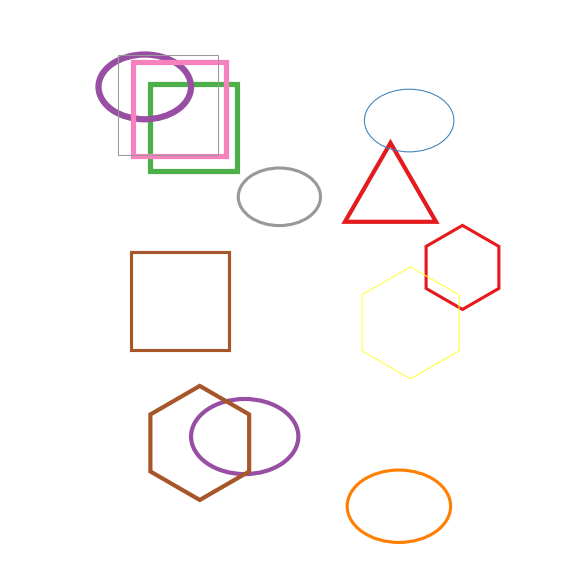[{"shape": "triangle", "thickness": 2, "radius": 0.46, "center": [0.676, 0.661]}, {"shape": "hexagon", "thickness": 1.5, "radius": 0.36, "center": [0.801, 0.536]}, {"shape": "oval", "thickness": 0.5, "radius": 0.39, "center": [0.709, 0.79]}, {"shape": "square", "thickness": 2.5, "radius": 0.38, "center": [0.335, 0.778]}, {"shape": "oval", "thickness": 3, "radius": 0.4, "center": [0.251, 0.849]}, {"shape": "oval", "thickness": 2, "radius": 0.46, "center": [0.424, 0.243]}, {"shape": "oval", "thickness": 1.5, "radius": 0.45, "center": [0.691, 0.123]}, {"shape": "hexagon", "thickness": 0.5, "radius": 0.48, "center": [0.711, 0.44]}, {"shape": "square", "thickness": 1.5, "radius": 0.43, "center": [0.312, 0.478]}, {"shape": "hexagon", "thickness": 2, "radius": 0.49, "center": [0.346, 0.232]}, {"shape": "square", "thickness": 2.5, "radius": 0.4, "center": [0.311, 0.81]}, {"shape": "oval", "thickness": 1.5, "radius": 0.36, "center": [0.484, 0.658]}, {"shape": "square", "thickness": 0.5, "radius": 0.43, "center": [0.292, 0.818]}]